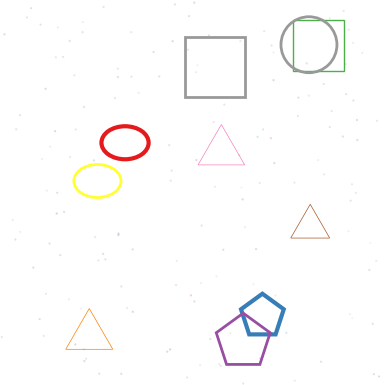[{"shape": "oval", "thickness": 3, "radius": 0.31, "center": [0.325, 0.629]}, {"shape": "pentagon", "thickness": 3, "radius": 0.29, "center": [0.682, 0.179]}, {"shape": "square", "thickness": 1, "radius": 0.33, "center": [0.827, 0.882]}, {"shape": "pentagon", "thickness": 2, "radius": 0.37, "center": [0.632, 0.113]}, {"shape": "triangle", "thickness": 0.5, "radius": 0.35, "center": [0.232, 0.128]}, {"shape": "oval", "thickness": 2, "radius": 0.31, "center": [0.253, 0.53]}, {"shape": "triangle", "thickness": 0.5, "radius": 0.29, "center": [0.806, 0.411]}, {"shape": "triangle", "thickness": 0.5, "radius": 0.35, "center": [0.575, 0.607]}, {"shape": "square", "thickness": 2, "radius": 0.39, "center": [0.558, 0.826]}, {"shape": "circle", "thickness": 2, "radius": 0.36, "center": [0.802, 0.884]}]